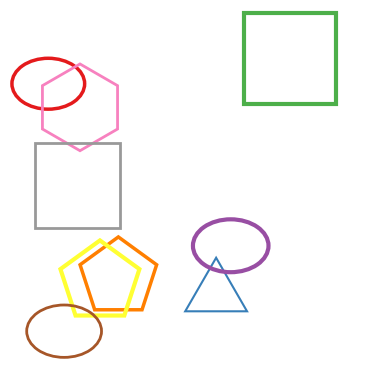[{"shape": "oval", "thickness": 2.5, "radius": 0.47, "center": [0.125, 0.783]}, {"shape": "triangle", "thickness": 1.5, "radius": 0.46, "center": [0.561, 0.238]}, {"shape": "square", "thickness": 3, "radius": 0.59, "center": [0.753, 0.848]}, {"shape": "oval", "thickness": 3, "radius": 0.49, "center": [0.599, 0.362]}, {"shape": "pentagon", "thickness": 2.5, "radius": 0.52, "center": [0.307, 0.28]}, {"shape": "pentagon", "thickness": 3, "radius": 0.54, "center": [0.26, 0.268]}, {"shape": "oval", "thickness": 2, "radius": 0.49, "center": [0.167, 0.14]}, {"shape": "hexagon", "thickness": 2, "radius": 0.56, "center": [0.208, 0.721]}, {"shape": "square", "thickness": 2, "radius": 0.55, "center": [0.202, 0.519]}]